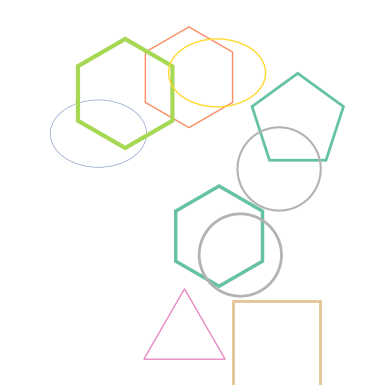[{"shape": "pentagon", "thickness": 2, "radius": 0.62, "center": [0.773, 0.685]}, {"shape": "hexagon", "thickness": 2.5, "radius": 0.65, "center": [0.569, 0.387]}, {"shape": "hexagon", "thickness": 1, "radius": 0.65, "center": [0.491, 0.799]}, {"shape": "oval", "thickness": 0.5, "radius": 0.62, "center": [0.256, 0.653]}, {"shape": "triangle", "thickness": 1, "radius": 0.61, "center": [0.479, 0.128]}, {"shape": "hexagon", "thickness": 3, "radius": 0.71, "center": [0.325, 0.757]}, {"shape": "oval", "thickness": 1, "radius": 0.63, "center": [0.564, 0.811]}, {"shape": "square", "thickness": 2, "radius": 0.57, "center": [0.718, 0.103]}, {"shape": "circle", "thickness": 1.5, "radius": 0.54, "center": [0.725, 0.561]}, {"shape": "circle", "thickness": 2, "radius": 0.53, "center": [0.624, 0.338]}]